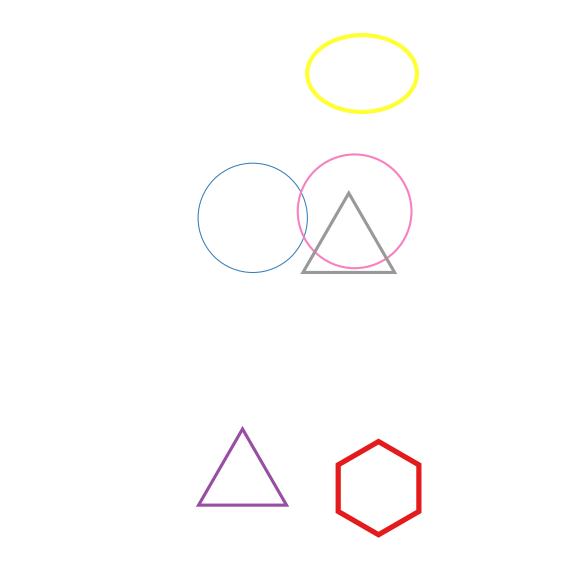[{"shape": "hexagon", "thickness": 2.5, "radius": 0.4, "center": [0.655, 0.154]}, {"shape": "circle", "thickness": 0.5, "radius": 0.47, "center": [0.438, 0.622]}, {"shape": "triangle", "thickness": 1.5, "radius": 0.44, "center": [0.42, 0.168]}, {"shape": "oval", "thickness": 2, "radius": 0.48, "center": [0.627, 0.872]}, {"shape": "circle", "thickness": 1, "radius": 0.49, "center": [0.614, 0.633]}, {"shape": "triangle", "thickness": 1.5, "radius": 0.46, "center": [0.604, 0.573]}]